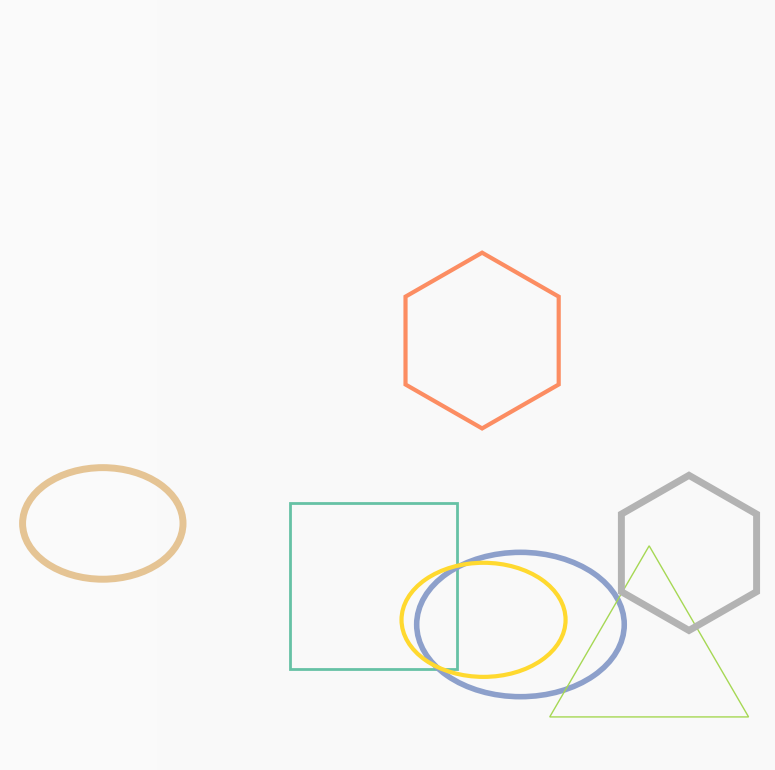[{"shape": "square", "thickness": 1, "radius": 0.54, "center": [0.482, 0.239]}, {"shape": "hexagon", "thickness": 1.5, "radius": 0.57, "center": [0.622, 0.558]}, {"shape": "oval", "thickness": 2, "radius": 0.67, "center": [0.672, 0.189]}, {"shape": "triangle", "thickness": 0.5, "radius": 0.74, "center": [0.838, 0.143]}, {"shape": "oval", "thickness": 1.5, "radius": 0.53, "center": [0.624, 0.195]}, {"shape": "oval", "thickness": 2.5, "radius": 0.52, "center": [0.133, 0.32]}, {"shape": "hexagon", "thickness": 2.5, "radius": 0.5, "center": [0.889, 0.282]}]